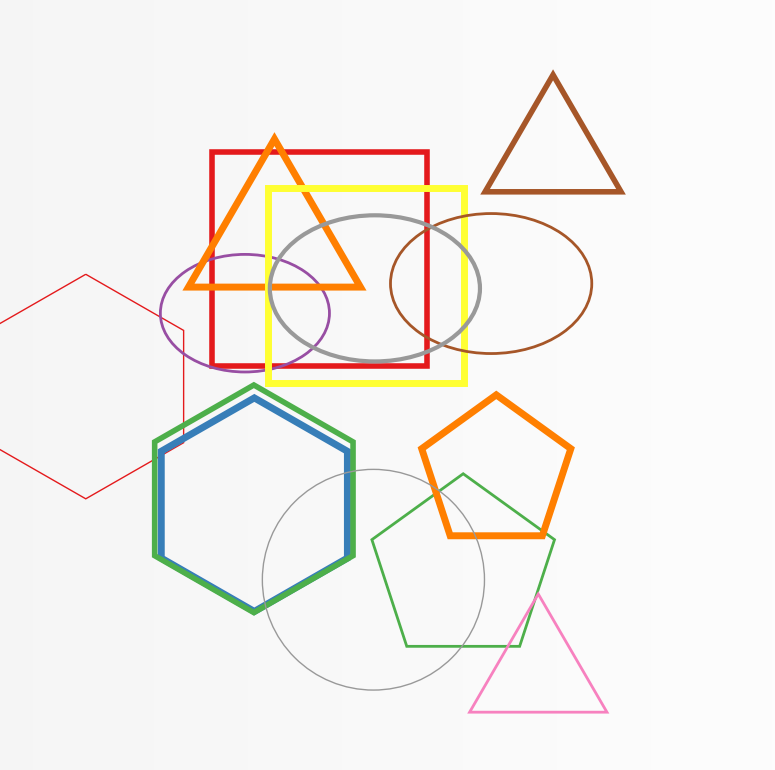[{"shape": "hexagon", "thickness": 0.5, "radius": 0.73, "center": [0.111, 0.498]}, {"shape": "square", "thickness": 2, "radius": 0.69, "center": [0.412, 0.664]}, {"shape": "hexagon", "thickness": 2.5, "radius": 0.69, "center": [0.328, 0.345]}, {"shape": "pentagon", "thickness": 1, "radius": 0.62, "center": [0.598, 0.261]}, {"shape": "hexagon", "thickness": 2, "radius": 0.74, "center": [0.328, 0.352]}, {"shape": "oval", "thickness": 1, "radius": 0.55, "center": [0.316, 0.593]}, {"shape": "triangle", "thickness": 2.5, "radius": 0.64, "center": [0.354, 0.691]}, {"shape": "pentagon", "thickness": 2.5, "radius": 0.51, "center": [0.64, 0.386]}, {"shape": "square", "thickness": 2.5, "radius": 0.63, "center": [0.472, 0.629]}, {"shape": "triangle", "thickness": 2, "radius": 0.51, "center": [0.714, 0.802]}, {"shape": "oval", "thickness": 1, "radius": 0.65, "center": [0.634, 0.632]}, {"shape": "triangle", "thickness": 1, "radius": 0.51, "center": [0.695, 0.126]}, {"shape": "circle", "thickness": 0.5, "radius": 0.72, "center": [0.482, 0.247]}, {"shape": "oval", "thickness": 1.5, "radius": 0.68, "center": [0.484, 0.625]}]